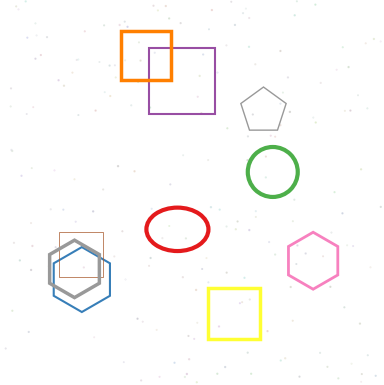[{"shape": "oval", "thickness": 3, "radius": 0.4, "center": [0.461, 0.404]}, {"shape": "hexagon", "thickness": 1.5, "radius": 0.42, "center": [0.213, 0.274]}, {"shape": "circle", "thickness": 3, "radius": 0.32, "center": [0.708, 0.553]}, {"shape": "square", "thickness": 1.5, "radius": 0.43, "center": [0.472, 0.79]}, {"shape": "square", "thickness": 2.5, "radius": 0.32, "center": [0.38, 0.856]}, {"shape": "square", "thickness": 2.5, "radius": 0.34, "center": [0.609, 0.186]}, {"shape": "square", "thickness": 0.5, "radius": 0.29, "center": [0.211, 0.339]}, {"shape": "hexagon", "thickness": 2, "radius": 0.37, "center": [0.813, 0.323]}, {"shape": "hexagon", "thickness": 2.5, "radius": 0.37, "center": [0.194, 0.302]}, {"shape": "pentagon", "thickness": 1, "radius": 0.31, "center": [0.684, 0.712]}]